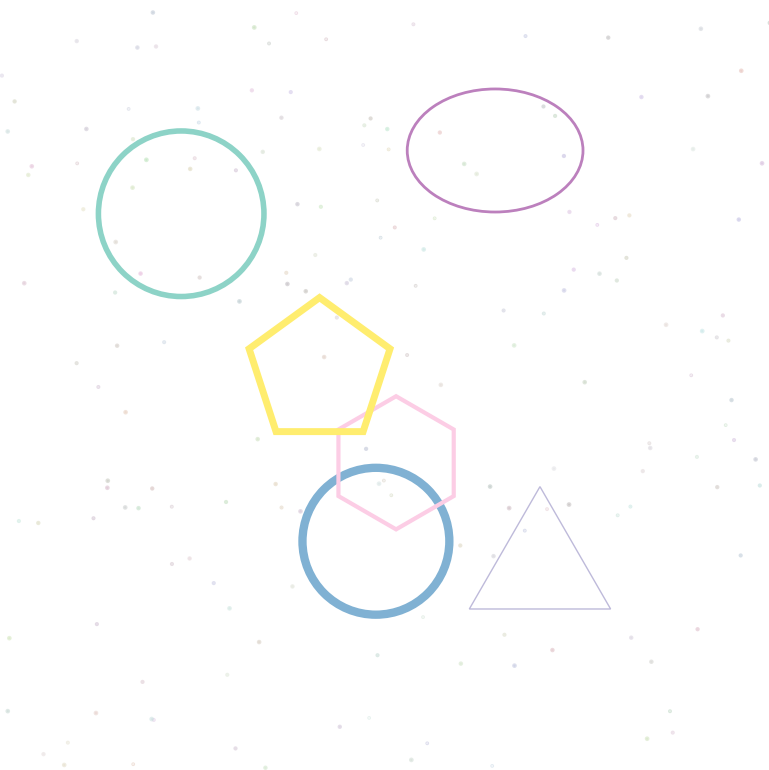[{"shape": "circle", "thickness": 2, "radius": 0.54, "center": [0.235, 0.722]}, {"shape": "triangle", "thickness": 0.5, "radius": 0.53, "center": [0.701, 0.262]}, {"shape": "circle", "thickness": 3, "radius": 0.48, "center": [0.488, 0.297]}, {"shape": "hexagon", "thickness": 1.5, "radius": 0.43, "center": [0.514, 0.399]}, {"shape": "oval", "thickness": 1, "radius": 0.57, "center": [0.643, 0.805]}, {"shape": "pentagon", "thickness": 2.5, "radius": 0.48, "center": [0.415, 0.517]}]